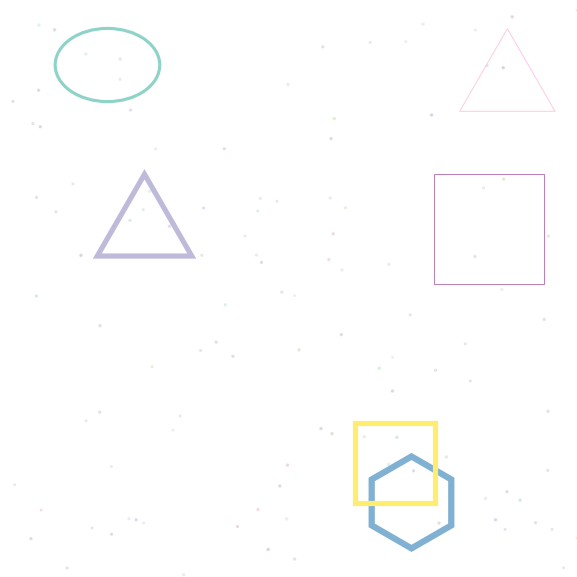[{"shape": "oval", "thickness": 1.5, "radius": 0.45, "center": [0.186, 0.887]}, {"shape": "triangle", "thickness": 2.5, "radius": 0.47, "center": [0.25, 0.603]}, {"shape": "hexagon", "thickness": 3, "radius": 0.4, "center": [0.713, 0.129]}, {"shape": "triangle", "thickness": 0.5, "radius": 0.48, "center": [0.879, 0.854]}, {"shape": "square", "thickness": 0.5, "radius": 0.48, "center": [0.846, 0.602]}, {"shape": "square", "thickness": 2.5, "radius": 0.35, "center": [0.683, 0.198]}]